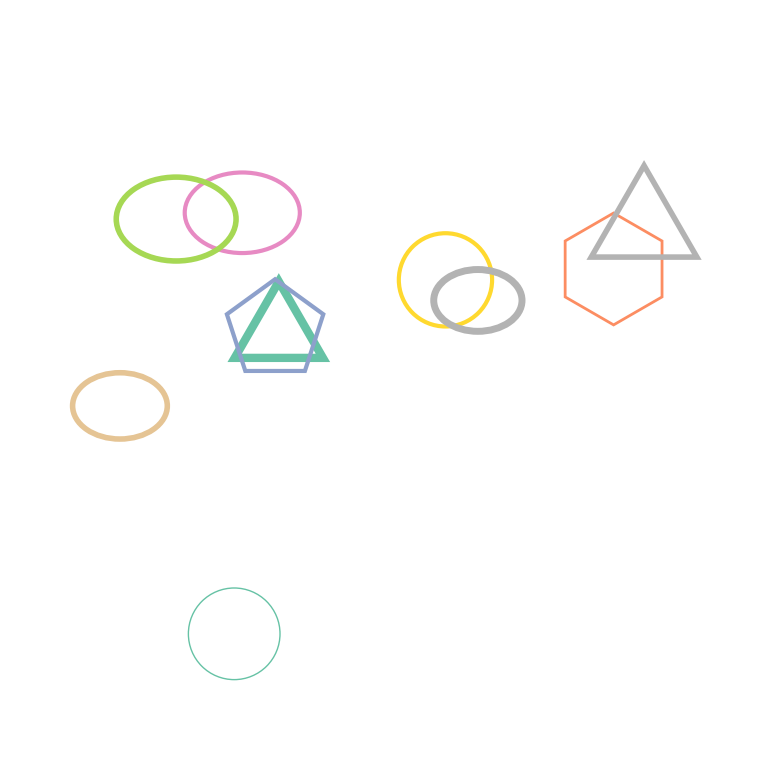[{"shape": "triangle", "thickness": 3, "radius": 0.33, "center": [0.362, 0.568]}, {"shape": "circle", "thickness": 0.5, "radius": 0.3, "center": [0.304, 0.177]}, {"shape": "hexagon", "thickness": 1, "radius": 0.36, "center": [0.797, 0.651]}, {"shape": "pentagon", "thickness": 1.5, "radius": 0.33, "center": [0.357, 0.572]}, {"shape": "oval", "thickness": 1.5, "radius": 0.37, "center": [0.315, 0.724]}, {"shape": "oval", "thickness": 2, "radius": 0.39, "center": [0.229, 0.716]}, {"shape": "circle", "thickness": 1.5, "radius": 0.3, "center": [0.579, 0.637]}, {"shape": "oval", "thickness": 2, "radius": 0.31, "center": [0.156, 0.473]}, {"shape": "triangle", "thickness": 2, "radius": 0.4, "center": [0.836, 0.706]}, {"shape": "oval", "thickness": 2.5, "radius": 0.29, "center": [0.621, 0.61]}]